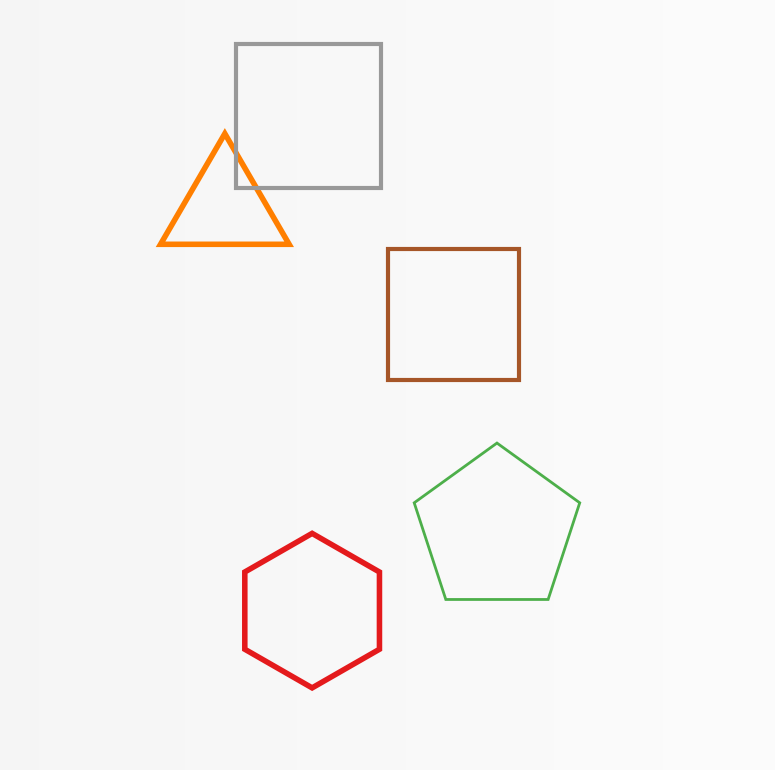[{"shape": "hexagon", "thickness": 2, "radius": 0.5, "center": [0.403, 0.207]}, {"shape": "pentagon", "thickness": 1, "radius": 0.56, "center": [0.641, 0.312]}, {"shape": "triangle", "thickness": 2, "radius": 0.48, "center": [0.29, 0.731]}, {"shape": "square", "thickness": 1.5, "radius": 0.42, "center": [0.585, 0.591]}, {"shape": "square", "thickness": 1.5, "radius": 0.47, "center": [0.398, 0.849]}]